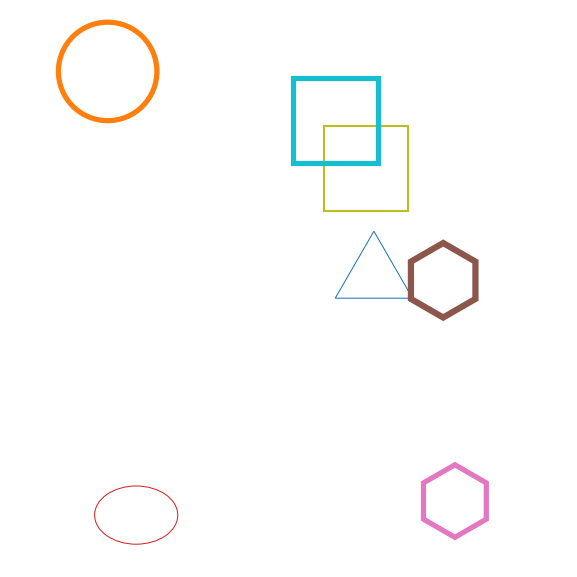[{"shape": "triangle", "thickness": 0.5, "radius": 0.39, "center": [0.647, 0.521]}, {"shape": "circle", "thickness": 2.5, "radius": 0.43, "center": [0.186, 0.875]}, {"shape": "oval", "thickness": 0.5, "radius": 0.36, "center": [0.236, 0.107]}, {"shape": "hexagon", "thickness": 3, "radius": 0.32, "center": [0.767, 0.514]}, {"shape": "hexagon", "thickness": 2.5, "radius": 0.31, "center": [0.788, 0.132]}, {"shape": "square", "thickness": 1, "radius": 0.37, "center": [0.634, 0.707]}, {"shape": "square", "thickness": 2.5, "radius": 0.37, "center": [0.581, 0.79]}]